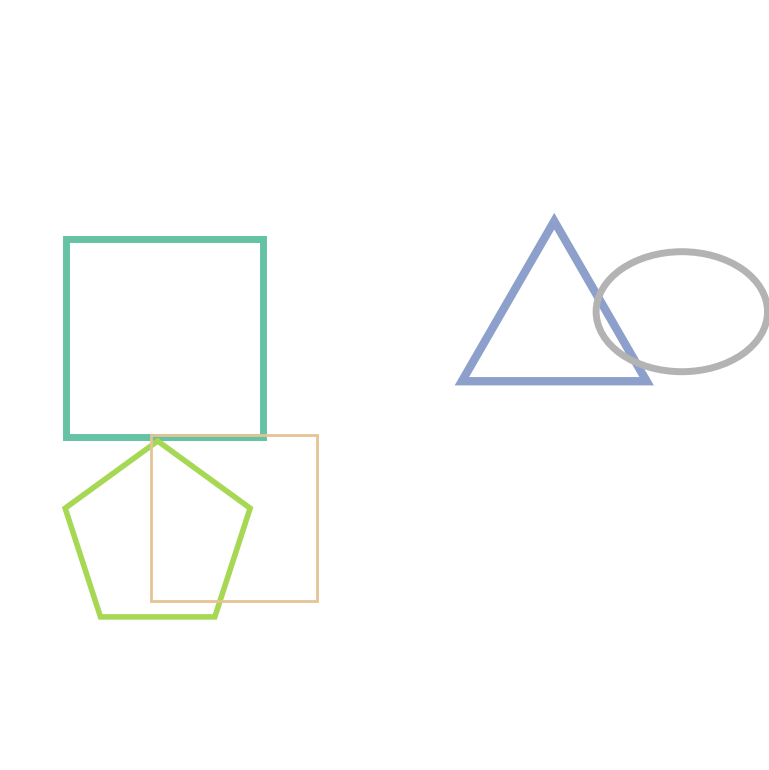[{"shape": "square", "thickness": 2.5, "radius": 0.64, "center": [0.214, 0.561]}, {"shape": "triangle", "thickness": 3, "radius": 0.69, "center": [0.72, 0.574]}, {"shape": "pentagon", "thickness": 2, "radius": 0.63, "center": [0.205, 0.301]}, {"shape": "square", "thickness": 1, "radius": 0.54, "center": [0.304, 0.327]}, {"shape": "oval", "thickness": 2.5, "radius": 0.56, "center": [0.886, 0.595]}]